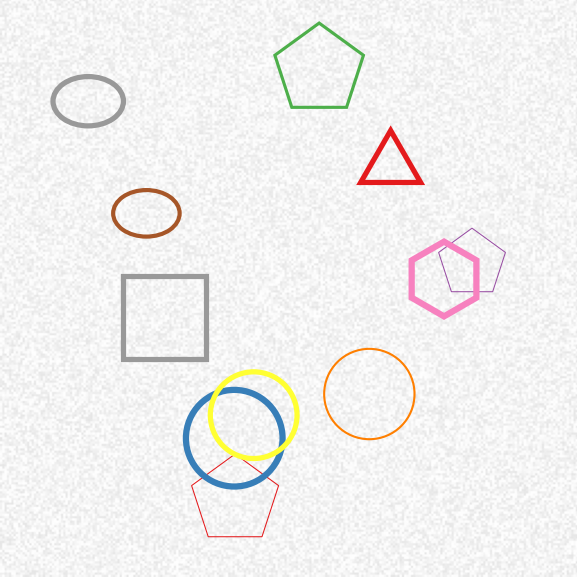[{"shape": "pentagon", "thickness": 0.5, "radius": 0.4, "center": [0.407, 0.134]}, {"shape": "triangle", "thickness": 2.5, "radius": 0.3, "center": [0.676, 0.713]}, {"shape": "circle", "thickness": 3, "radius": 0.42, "center": [0.406, 0.24]}, {"shape": "pentagon", "thickness": 1.5, "radius": 0.4, "center": [0.553, 0.879]}, {"shape": "pentagon", "thickness": 0.5, "radius": 0.3, "center": [0.817, 0.543]}, {"shape": "circle", "thickness": 1, "radius": 0.39, "center": [0.64, 0.317]}, {"shape": "circle", "thickness": 2.5, "radius": 0.38, "center": [0.439, 0.28]}, {"shape": "oval", "thickness": 2, "radius": 0.29, "center": [0.254, 0.63]}, {"shape": "hexagon", "thickness": 3, "radius": 0.32, "center": [0.769, 0.516]}, {"shape": "oval", "thickness": 2.5, "radius": 0.3, "center": [0.153, 0.824]}, {"shape": "square", "thickness": 2.5, "radius": 0.36, "center": [0.285, 0.45]}]